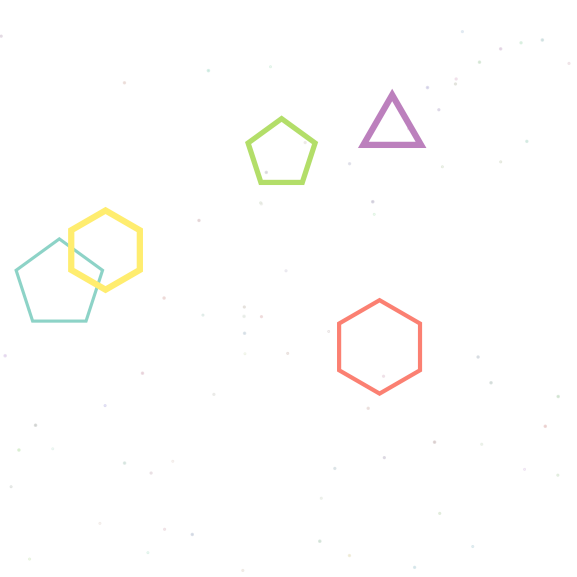[{"shape": "pentagon", "thickness": 1.5, "radius": 0.39, "center": [0.103, 0.507]}, {"shape": "hexagon", "thickness": 2, "radius": 0.4, "center": [0.657, 0.398]}, {"shape": "pentagon", "thickness": 2.5, "radius": 0.31, "center": [0.488, 0.733]}, {"shape": "triangle", "thickness": 3, "radius": 0.29, "center": [0.679, 0.777]}, {"shape": "hexagon", "thickness": 3, "radius": 0.34, "center": [0.183, 0.566]}]